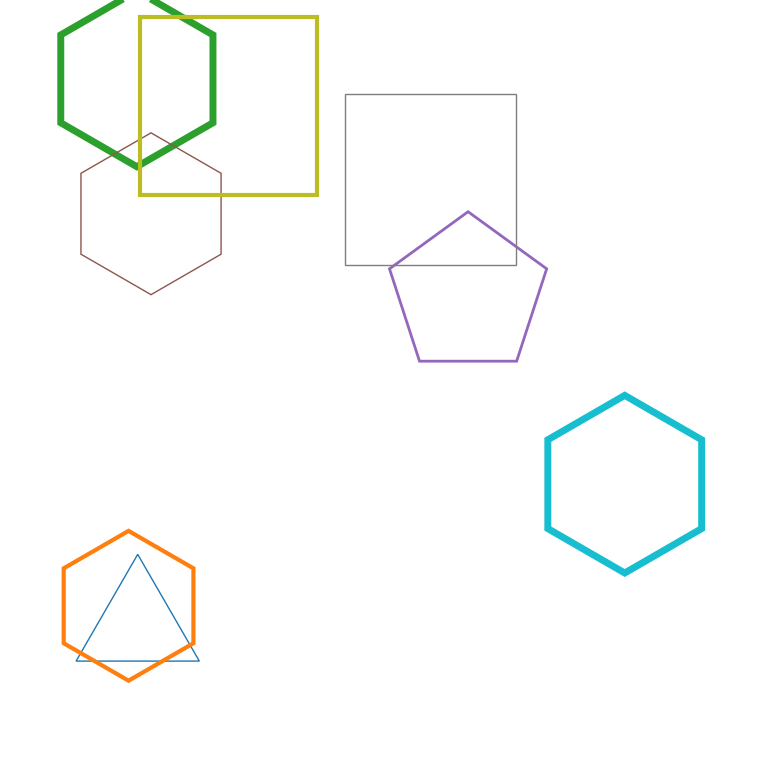[{"shape": "triangle", "thickness": 0.5, "radius": 0.46, "center": [0.179, 0.188]}, {"shape": "hexagon", "thickness": 1.5, "radius": 0.49, "center": [0.167, 0.213]}, {"shape": "hexagon", "thickness": 2.5, "radius": 0.57, "center": [0.178, 0.898]}, {"shape": "pentagon", "thickness": 1, "radius": 0.54, "center": [0.608, 0.618]}, {"shape": "hexagon", "thickness": 0.5, "radius": 0.53, "center": [0.196, 0.722]}, {"shape": "square", "thickness": 0.5, "radius": 0.55, "center": [0.559, 0.766]}, {"shape": "square", "thickness": 1.5, "radius": 0.58, "center": [0.297, 0.862]}, {"shape": "hexagon", "thickness": 2.5, "radius": 0.58, "center": [0.811, 0.371]}]